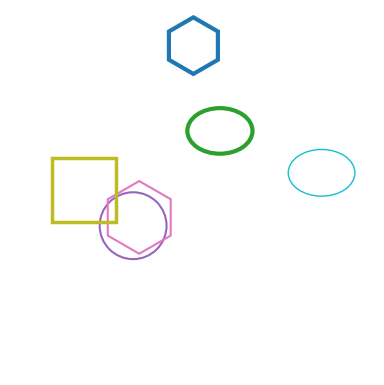[{"shape": "hexagon", "thickness": 3, "radius": 0.37, "center": [0.502, 0.881]}, {"shape": "oval", "thickness": 3, "radius": 0.42, "center": [0.571, 0.66]}, {"shape": "circle", "thickness": 1.5, "radius": 0.43, "center": [0.346, 0.414]}, {"shape": "hexagon", "thickness": 1.5, "radius": 0.47, "center": [0.362, 0.435]}, {"shape": "square", "thickness": 2.5, "radius": 0.41, "center": [0.219, 0.506]}, {"shape": "oval", "thickness": 1, "radius": 0.43, "center": [0.835, 0.551]}]